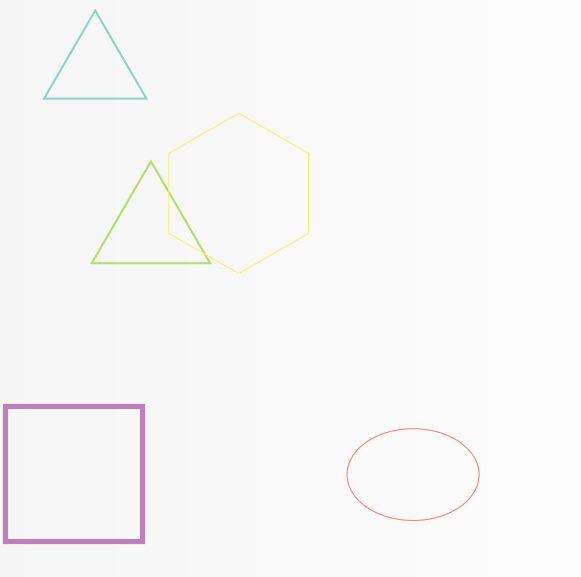[{"shape": "triangle", "thickness": 1, "radius": 0.51, "center": [0.164, 0.879]}, {"shape": "oval", "thickness": 0.5, "radius": 0.57, "center": [0.711, 0.177]}, {"shape": "triangle", "thickness": 1, "radius": 0.59, "center": [0.26, 0.602]}, {"shape": "square", "thickness": 2.5, "radius": 0.59, "center": [0.127, 0.179]}, {"shape": "hexagon", "thickness": 0.5, "radius": 0.69, "center": [0.411, 0.664]}]